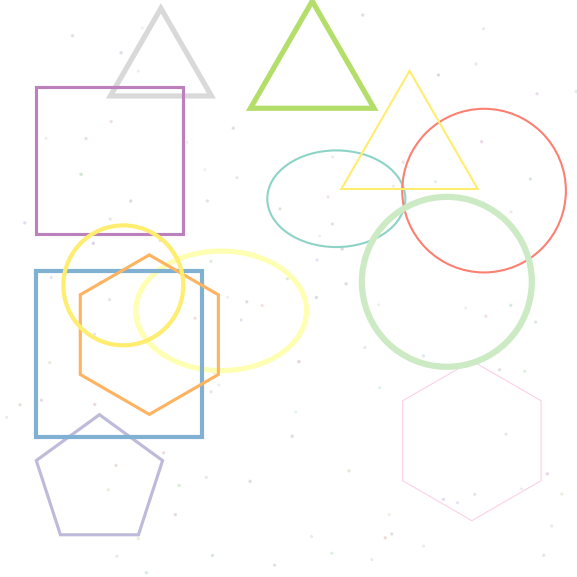[{"shape": "oval", "thickness": 1, "radius": 0.6, "center": [0.582, 0.655]}, {"shape": "oval", "thickness": 2.5, "radius": 0.74, "center": [0.383, 0.461]}, {"shape": "pentagon", "thickness": 1.5, "radius": 0.57, "center": [0.172, 0.166]}, {"shape": "circle", "thickness": 1, "radius": 0.71, "center": [0.838, 0.669]}, {"shape": "square", "thickness": 2, "radius": 0.72, "center": [0.205, 0.386]}, {"shape": "hexagon", "thickness": 1.5, "radius": 0.69, "center": [0.259, 0.42]}, {"shape": "triangle", "thickness": 2.5, "radius": 0.62, "center": [0.541, 0.873]}, {"shape": "hexagon", "thickness": 0.5, "radius": 0.69, "center": [0.817, 0.236]}, {"shape": "triangle", "thickness": 2.5, "radius": 0.51, "center": [0.279, 0.884]}, {"shape": "square", "thickness": 1.5, "radius": 0.63, "center": [0.189, 0.721]}, {"shape": "circle", "thickness": 3, "radius": 0.74, "center": [0.774, 0.511]}, {"shape": "triangle", "thickness": 1, "radius": 0.68, "center": [0.709, 0.74]}, {"shape": "circle", "thickness": 2, "radius": 0.52, "center": [0.214, 0.505]}]